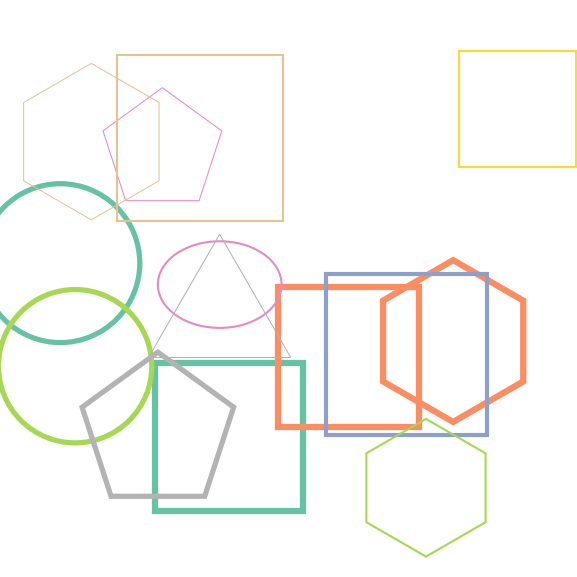[{"shape": "square", "thickness": 3, "radius": 0.64, "center": [0.397, 0.242]}, {"shape": "circle", "thickness": 2.5, "radius": 0.69, "center": [0.104, 0.543]}, {"shape": "hexagon", "thickness": 3, "radius": 0.7, "center": [0.785, 0.409]}, {"shape": "square", "thickness": 3, "radius": 0.61, "center": [0.603, 0.381]}, {"shape": "square", "thickness": 2, "radius": 0.7, "center": [0.704, 0.385]}, {"shape": "pentagon", "thickness": 0.5, "radius": 0.54, "center": [0.281, 0.739]}, {"shape": "oval", "thickness": 1, "radius": 0.54, "center": [0.38, 0.506]}, {"shape": "hexagon", "thickness": 1, "radius": 0.6, "center": [0.738, 0.155]}, {"shape": "circle", "thickness": 2.5, "radius": 0.66, "center": [0.13, 0.365]}, {"shape": "square", "thickness": 1, "radius": 0.51, "center": [0.896, 0.81]}, {"shape": "hexagon", "thickness": 0.5, "radius": 0.68, "center": [0.158, 0.754]}, {"shape": "square", "thickness": 1, "radius": 0.72, "center": [0.347, 0.76]}, {"shape": "pentagon", "thickness": 2.5, "radius": 0.69, "center": [0.273, 0.251]}, {"shape": "triangle", "thickness": 0.5, "radius": 0.71, "center": [0.38, 0.451]}]